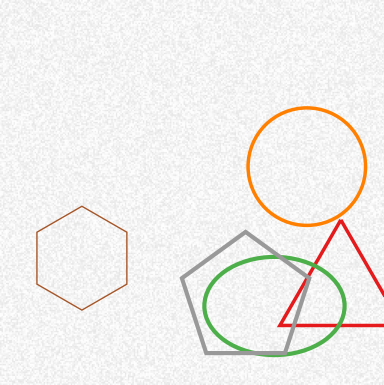[{"shape": "triangle", "thickness": 2.5, "radius": 0.91, "center": [0.885, 0.246]}, {"shape": "oval", "thickness": 3, "radius": 0.91, "center": [0.713, 0.205]}, {"shape": "circle", "thickness": 2.5, "radius": 0.76, "center": [0.797, 0.567]}, {"shape": "hexagon", "thickness": 1, "radius": 0.67, "center": [0.213, 0.329]}, {"shape": "pentagon", "thickness": 3, "radius": 0.87, "center": [0.638, 0.224]}]